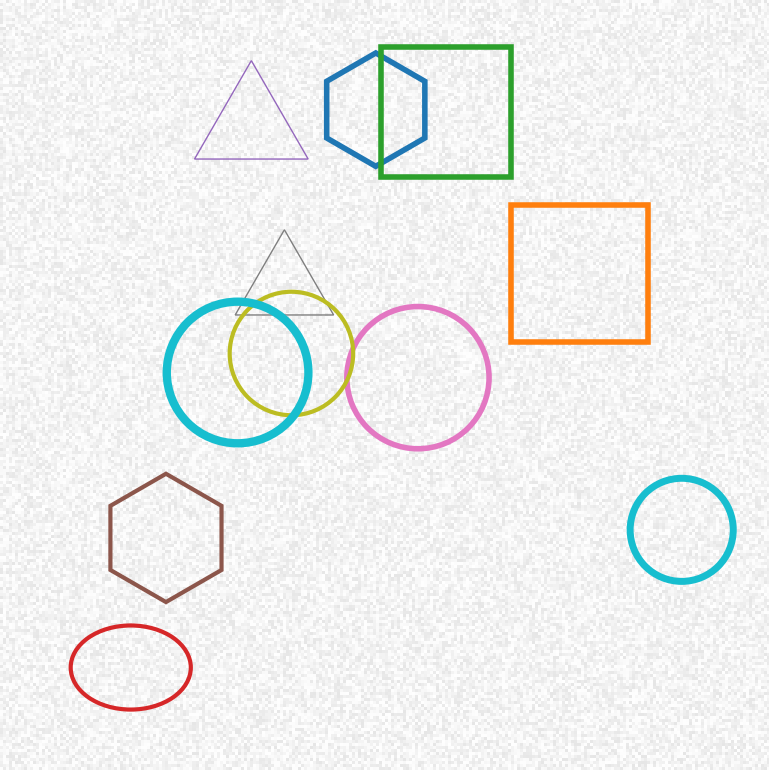[{"shape": "hexagon", "thickness": 2, "radius": 0.37, "center": [0.488, 0.858]}, {"shape": "square", "thickness": 2, "radius": 0.44, "center": [0.753, 0.645]}, {"shape": "square", "thickness": 2, "radius": 0.42, "center": [0.58, 0.855]}, {"shape": "oval", "thickness": 1.5, "radius": 0.39, "center": [0.17, 0.133]}, {"shape": "triangle", "thickness": 0.5, "radius": 0.43, "center": [0.326, 0.836]}, {"shape": "hexagon", "thickness": 1.5, "radius": 0.42, "center": [0.216, 0.301]}, {"shape": "circle", "thickness": 2, "radius": 0.46, "center": [0.543, 0.51]}, {"shape": "triangle", "thickness": 0.5, "radius": 0.37, "center": [0.369, 0.628]}, {"shape": "circle", "thickness": 1.5, "radius": 0.4, "center": [0.378, 0.541]}, {"shape": "circle", "thickness": 2.5, "radius": 0.33, "center": [0.885, 0.312]}, {"shape": "circle", "thickness": 3, "radius": 0.46, "center": [0.309, 0.516]}]